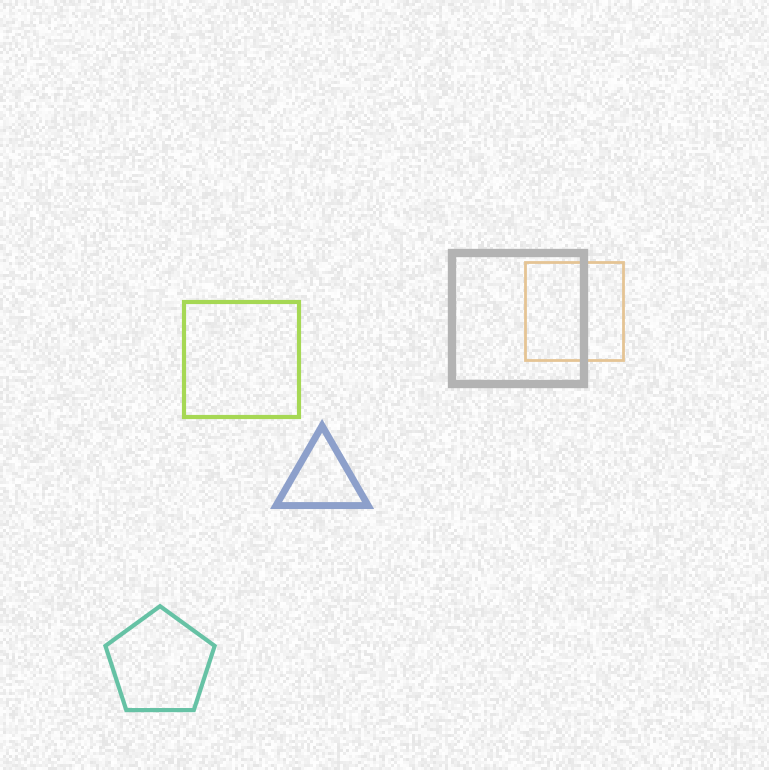[{"shape": "pentagon", "thickness": 1.5, "radius": 0.37, "center": [0.208, 0.138]}, {"shape": "triangle", "thickness": 2.5, "radius": 0.35, "center": [0.418, 0.378]}, {"shape": "square", "thickness": 1.5, "radius": 0.37, "center": [0.314, 0.533]}, {"shape": "square", "thickness": 1, "radius": 0.32, "center": [0.745, 0.596]}, {"shape": "square", "thickness": 3, "radius": 0.43, "center": [0.673, 0.586]}]